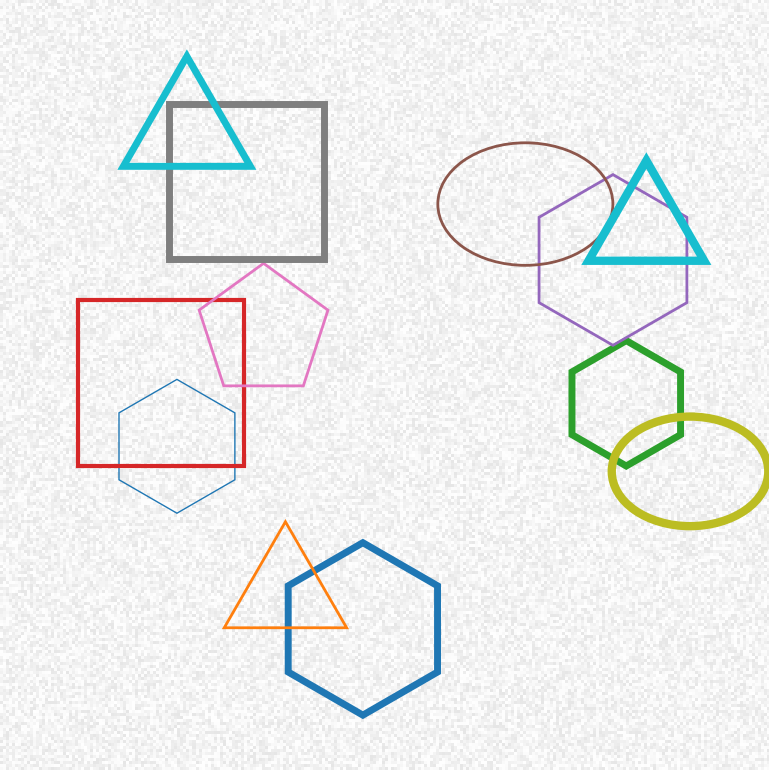[{"shape": "hexagon", "thickness": 2.5, "radius": 0.56, "center": [0.471, 0.183]}, {"shape": "hexagon", "thickness": 0.5, "radius": 0.43, "center": [0.23, 0.42]}, {"shape": "triangle", "thickness": 1, "radius": 0.46, "center": [0.371, 0.231]}, {"shape": "hexagon", "thickness": 2.5, "radius": 0.41, "center": [0.813, 0.476]}, {"shape": "square", "thickness": 1.5, "radius": 0.54, "center": [0.21, 0.503]}, {"shape": "hexagon", "thickness": 1, "radius": 0.55, "center": [0.796, 0.662]}, {"shape": "oval", "thickness": 1, "radius": 0.57, "center": [0.682, 0.735]}, {"shape": "pentagon", "thickness": 1, "radius": 0.44, "center": [0.342, 0.57]}, {"shape": "square", "thickness": 2.5, "radius": 0.5, "center": [0.32, 0.765]}, {"shape": "oval", "thickness": 3, "radius": 0.51, "center": [0.896, 0.388]}, {"shape": "triangle", "thickness": 2.5, "radius": 0.48, "center": [0.243, 0.832]}, {"shape": "triangle", "thickness": 3, "radius": 0.43, "center": [0.839, 0.705]}]